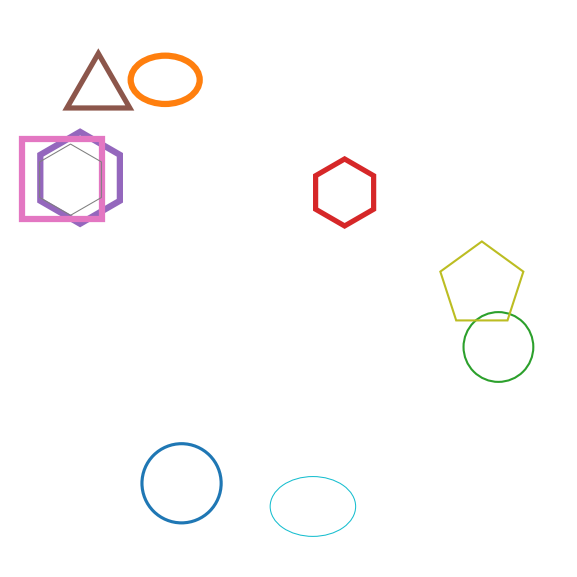[{"shape": "circle", "thickness": 1.5, "radius": 0.34, "center": [0.314, 0.162]}, {"shape": "oval", "thickness": 3, "radius": 0.3, "center": [0.286, 0.861]}, {"shape": "circle", "thickness": 1, "radius": 0.3, "center": [0.863, 0.398]}, {"shape": "hexagon", "thickness": 2.5, "radius": 0.29, "center": [0.597, 0.666]}, {"shape": "hexagon", "thickness": 3, "radius": 0.4, "center": [0.139, 0.691]}, {"shape": "triangle", "thickness": 2.5, "radius": 0.31, "center": [0.17, 0.844]}, {"shape": "square", "thickness": 3, "radius": 0.35, "center": [0.107, 0.689]}, {"shape": "hexagon", "thickness": 0.5, "radius": 0.31, "center": [0.122, 0.688]}, {"shape": "pentagon", "thickness": 1, "radius": 0.38, "center": [0.834, 0.505]}, {"shape": "oval", "thickness": 0.5, "radius": 0.37, "center": [0.542, 0.122]}]